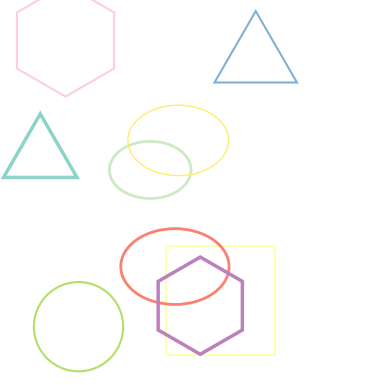[{"shape": "triangle", "thickness": 2.5, "radius": 0.55, "center": [0.105, 0.594]}, {"shape": "square", "thickness": 1.5, "radius": 0.7, "center": [0.573, 0.22]}, {"shape": "oval", "thickness": 2, "radius": 0.7, "center": [0.454, 0.308]}, {"shape": "triangle", "thickness": 1.5, "radius": 0.62, "center": [0.664, 0.848]}, {"shape": "circle", "thickness": 1.5, "radius": 0.58, "center": [0.204, 0.151]}, {"shape": "hexagon", "thickness": 1.5, "radius": 0.73, "center": [0.17, 0.895]}, {"shape": "hexagon", "thickness": 2.5, "radius": 0.63, "center": [0.52, 0.206]}, {"shape": "oval", "thickness": 2, "radius": 0.53, "center": [0.39, 0.559]}, {"shape": "oval", "thickness": 1, "radius": 0.65, "center": [0.463, 0.635]}]